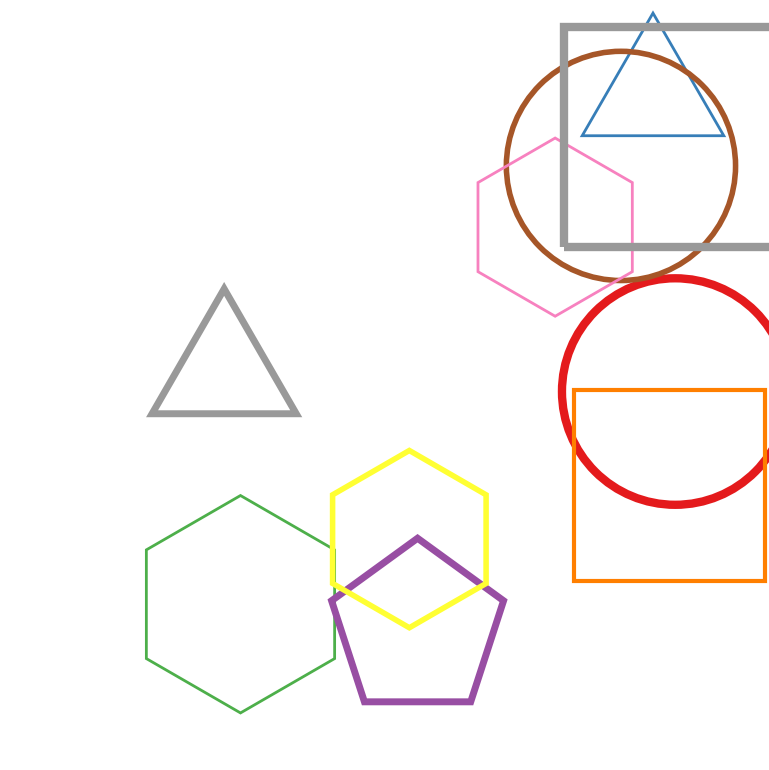[{"shape": "circle", "thickness": 3, "radius": 0.74, "center": [0.877, 0.492]}, {"shape": "triangle", "thickness": 1, "radius": 0.53, "center": [0.848, 0.877]}, {"shape": "hexagon", "thickness": 1, "radius": 0.71, "center": [0.312, 0.215]}, {"shape": "pentagon", "thickness": 2.5, "radius": 0.59, "center": [0.542, 0.184]}, {"shape": "square", "thickness": 1.5, "radius": 0.62, "center": [0.869, 0.369]}, {"shape": "hexagon", "thickness": 2, "radius": 0.58, "center": [0.532, 0.3]}, {"shape": "circle", "thickness": 2, "radius": 0.74, "center": [0.806, 0.785]}, {"shape": "hexagon", "thickness": 1, "radius": 0.58, "center": [0.721, 0.705]}, {"shape": "triangle", "thickness": 2.5, "radius": 0.54, "center": [0.291, 0.517]}, {"shape": "square", "thickness": 3, "radius": 0.71, "center": [0.875, 0.822]}]